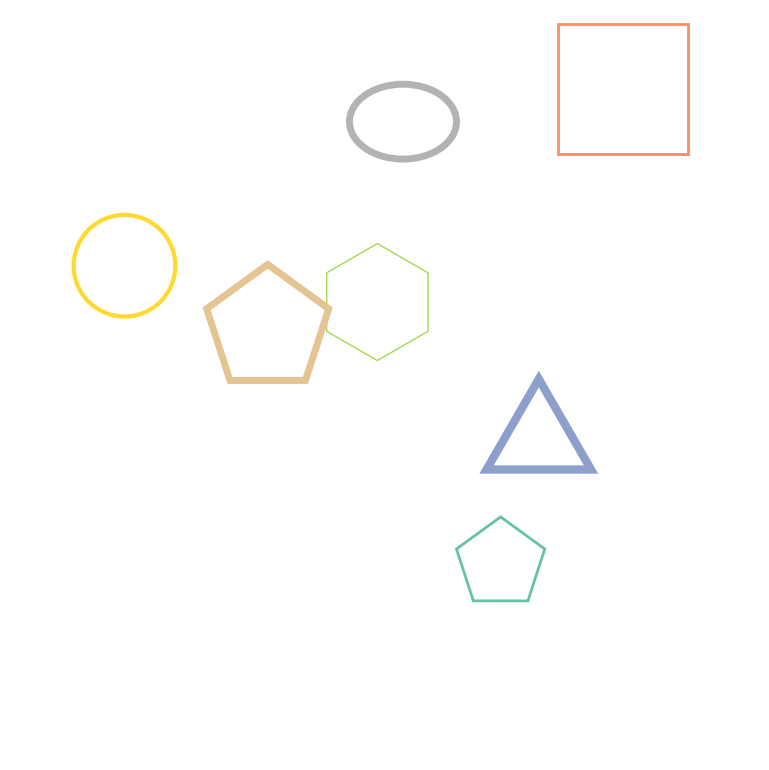[{"shape": "pentagon", "thickness": 1, "radius": 0.3, "center": [0.65, 0.268]}, {"shape": "square", "thickness": 1, "radius": 0.42, "center": [0.809, 0.884]}, {"shape": "triangle", "thickness": 3, "radius": 0.39, "center": [0.7, 0.429]}, {"shape": "hexagon", "thickness": 0.5, "radius": 0.38, "center": [0.49, 0.608]}, {"shape": "circle", "thickness": 1.5, "radius": 0.33, "center": [0.162, 0.655]}, {"shape": "pentagon", "thickness": 2.5, "radius": 0.42, "center": [0.348, 0.573]}, {"shape": "oval", "thickness": 2.5, "radius": 0.35, "center": [0.523, 0.842]}]